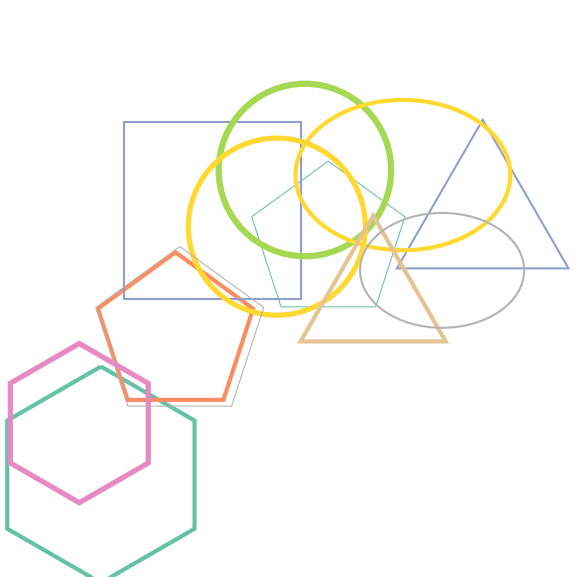[{"shape": "pentagon", "thickness": 0.5, "radius": 0.7, "center": [0.569, 0.581]}, {"shape": "hexagon", "thickness": 2, "radius": 0.94, "center": [0.175, 0.177]}, {"shape": "pentagon", "thickness": 2, "radius": 0.71, "center": [0.304, 0.421]}, {"shape": "square", "thickness": 1, "radius": 0.77, "center": [0.368, 0.635]}, {"shape": "triangle", "thickness": 1, "radius": 0.86, "center": [0.836, 0.62]}, {"shape": "hexagon", "thickness": 2.5, "radius": 0.69, "center": [0.137, 0.266]}, {"shape": "circle", "thickness": 3, "radius": 0.75, "center": [0.528, 0.705]}, {"shape": "oval", "thickness": 2, "radius": 0.93, "center": [0.698, 0.696]}, {"shape": "circle", "thickness": 2.5, "radius": 0.77, "center": [0.479, 0.607]}, {"shape": "triangle", "thickness": 2, "radius": 0.73, "center": [0.646, 0.481]}, {"shape": "pentagon", "thickness": 0.5, "radius": 0.76, "center": [0.311, 0.419]}, {"shape": "oval", "thickness": 1, "radius": 0.71, "center": [0.766, 0.531]}]